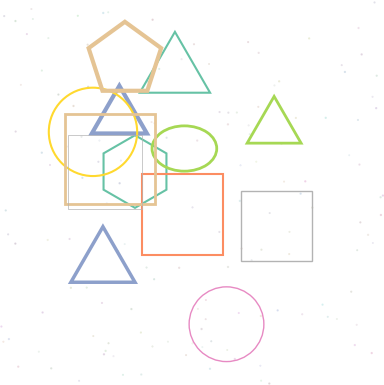[{"shape": "hexagon", "thickness": 1.5, "radius": 0.47, "center": [0.351, 0.554]}, {"shape": "triangle", "thickness": 1.5, "radius": 0.53, "center": [0.454, 0.812]}, {"shape": "square", "thickness": 1.5, "radius": 0.52, "center": [0.473, 0.444]}, {"shape": "triangle", "thickness": 3, "radius": 0.41, "center": [0.31, 0.695]}, {"shape": "triangle", "thickness": 2.5, "radius": 0.48, "center": [0.267, 0.315]}, {"shape": "circle", "thickness": 1, "radius": 0.49, "center": [0.588, 0.158]}, {"shape": "oval", "thickness": 2, "radius": 0.42, "center": [0.479, 0.614]}, {"shape": "triangle", "thickness": 2, "radius": 0.4, "center": [0.712, 0.669]}, {"shape": "circle", "thickness": 1.5, "radius": 0.57, "center": [0.242, 0.657]}, {"shape": "square", "thickness": 2, "radius": 0.58, "center": [0.286, 0.588]}, {"shape": "pentagon", "thickness": 3, "radius": 0.5, "center": [0.324, 0.844]}, {"shape": "square", "thickness": 0.5, "radius": 0.48, "center": [0.273, 0.553]}, {"shape": "square", "thickness": 1, "radius": 0.46, "center": [0.718, 0.413]}]